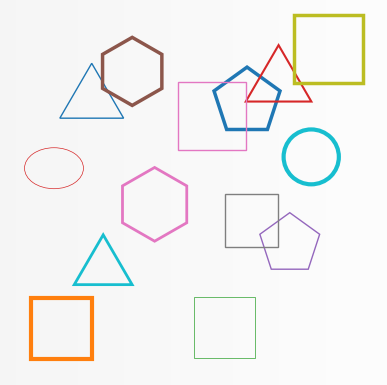[{"shape": "pentagon", "thickness": 2.5, "radius": 0.45, "center": [0.637, 0.736]}, {"shape": "triangle", "thickness": 1, "radius": 0.48, "center": [0.237, 0.741]}, {"shape": "square", "thickness": 3, "radius": 0.39, "center": [0.16, 0.147]}, {"shape": "square", "thickness": 0.5, "radius": 0.39, "center": [0.58, 0.149]}, {"shape": "oval", "thickness": 0.5, "radius": 0.38, "center": [0.139, 0.563]}, {"shape": "triangle", "thickness": 1.5, "radius": 0.49, "center": [0.719, 0.785]}, {"shape": "pentagon", "thickness": 1, "radius": 0.41, "center": [0.748, 0.366]}, {"shape": "hexagon", "thickness": 2.5, "radius": 0.44, "center": [0.341, 0.815]}, {"shape": "square", "thickness": 1, "radius": 0.44, "center": [0.547, 0.698]}, {"shape": "hexagon", "thickness": 2, "radius": 0.48, "center": [0.399, 0.469]}, {"shape": "square", "thickness": 1, "radius": 0.35, "center": [0.649, 0.427]}, {"shape": "square", "thickness": 2.5, "radius": 0.45, "center": [0.847, 0.873]}, {"shape": "triangle", "thickness": 2, "radius": 0.43, "center": [0.266, 0.304]}, {"shape": "circle", "thickness": 3, "radius": 0.36, "center": [0.803, 0.593]}]